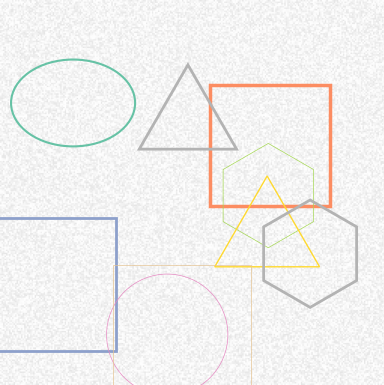[{"shape": "oval", "thickness": 1.5, "radius": 0.81, "center": [0.19, 0.733]}, {"shape": "square", "thickness": 2.5, "radius": 0.78, "center": [0.702, 0.622]}, {"shape": "square", "thickness": 2, "radius": 0.86, "center": [0.129, 0.261]}, {"shape": "circle", "thickness": 0.5, "radius": 0.79, "center": [0.434, 0.131]}, {"shape": "hexagon", "thickness": 0.5, "radius": 0.68, "center": [0.697, 0.492]}, {"shape": "triangle", "thickness": 1, "radius": 0.79, "center": [0.694, 0.386]}, {"shape": "square", "thickness": 0.5, "radius": 0.89, "center": [0.472, 0.132]}, {"shape": "hexagon", "thickness": 2, "radius": 0.7, "center": [0.806, 0.341]}, {"shape": "triangle", "thickness": 2, "radius": 0.73, "center": [0.488, 0.686]}]